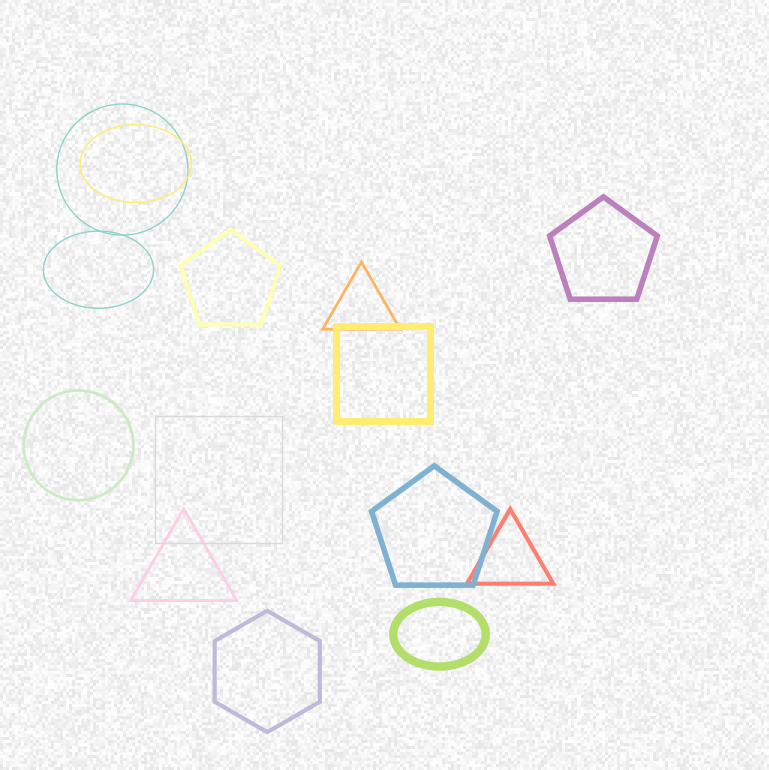[{"shape": "oval", "thickness": 0.5, "radius": 0.36, "center": [0.128, 0.65]}, {"shape": "circle", "thickness": 0.5, "radius": 0.43, "center": [0.159, 0.78]}, {"shape": "pentagon", "thickness": 1.5, "radius": 0.34, "center": [0.299, 0.634]}, {"shape": "hexagon", "thickness": 1.5, "radius": 0.39, "center": [0.347, 0.128]}, {"shape": "triangle", "thickness": 1.5, "radius": 0.32, "center": [0.663, 0.274]}, {"shape": "pentagon", "thickness": 2, "radius": 0.43, "center": [0.564, 0.309]}, {"shape": "triangle", "thickness": 1, "radius": 0.29, "center": [0.469, 0.602]}, {"shape": "oval", "thickness": 3, "radius": 0.3, "center": [0.571, 0.176]}, {"shape": "triangle", "thickness": 1, "radius": 0.4, "center": [0.239, 0.26]}, {"shape": "square", "thickness": 0.5, "radius": 0.41, "center": [0.283, 0.378]}, {"shape": "pentagon", "thickness": 2, "radius": 0.37, "center": [0.784, 0.671]}, {"shape": "circle", "thickness": 1, "radius": 0.36, "center": [0.102, 0.422]}, {"shape": "square", "thickness": 2.5, "radius": 0.31, "center": [0.498, 0.515]}, {"shape": "oval", "thickness": 0.5, "radius": 0.36, "center": [0.176, 0.787]}]